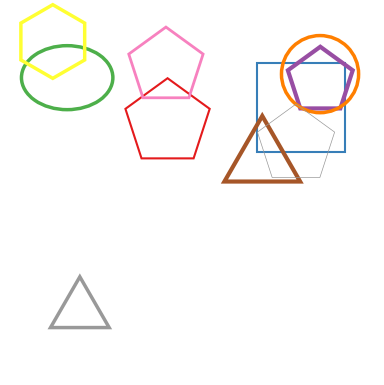[{"shape": "pentagon", "thickness": 1.5, "radius": 0.58, "center": [0.435, 0.682]}, {"shape": "square", "thickness": 1.5, "radius": 0.58, "center": [0.782, 0.72]}, {"shape": "oval", "thickness": 2.5, "radius": 0.59, "center": [0.174, 0.798]}, {"shape": "pentagon", "thickness": 3, "radius": 0.44, "center": [0.832, 0.79]}, {"shape": "circle", "thickness": 2.5, "radius": 0.5, "center": [0.831, 0.807]}, {"shape": "hexagon", "thickness": 2.5, "radius": 0.48, "center": [0.137, 0.892]}, {"shape": "triangle", "thickness": 3, "radius": 0.57, "center": [0.681, 0.585]}, {"shape": "pentagon", "thickness": 2, "radius": 0.51, "center": [0.431, 0.828]}, {"shape": "triangle", "thickness": 2.5, "radius": 0.44, "center": [0.207, 0.193]}, {"shape": "pentagon", "thickness": 0.5, "radius": 0.53, "center": [0.769, 0.624]}]